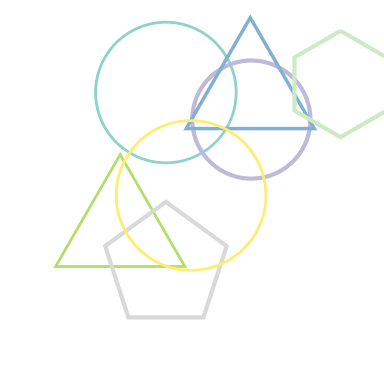[{"shape": "circle", "thickness": 2, "radius": 0.91, "center": [0.431, 0.76]}, {"shape": "circle", "thickness": 3, "radius": 0.77, "center": [0.653, 0.689]}, {"shape": "triangle", "thickness": 2.5, "radius": 0.96, "center": [0.65, 0.762]}, {"shape": "triangle", "thickness": 2, "radius": 0.97, "center": [0.312, 0.405]}, {"shape": "pentagon", "thickness": 3, "radius": 0.83, "center": [0.431, 0.31]}, {"shape": "hexagon", "thickness": 3, "radius": 0.69, "center": [0.884, 0.782]}, {"shape": "circle", "thickness": 2, "radius": 0.97, "center": [0.496, 0.492]}]